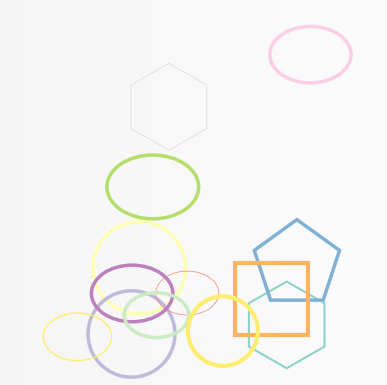[{"shape": "hexagon", "thickness": 1.5, "radius": 0.56, "center": [0.74, 0.156]}, {"shape": "circle", "thickness": 2.5, "radius": 0.6, "center": [0.359, 0.305]}, {"shape": "circle", "thickness": 2.5, "radius": 0.56, "center": [0.339, 0.133]}, {"shape": "oval", "thickness": 0.5, "radius": 0.41, "center": [0.483, 0.239]}, {"shape": "pentagon", "thickness": 2.5, "radius": 0.58, "center": [0.766, 0.314]}, {"shape": "square", "thickness": 3, "radius": 0.47, "center": [0.7, 0.224]}, {"shape": "oval", "thickness": 2.5, "radius": 0.59, "center": [0.394, 0.514]}, {"shape": "oval", "thickness": 2.5, "radius": 0.52, "center": [0.801, 0.858]}, {"shape": "hexagon", "thickness": 0.5, "radius": 0.56, "center": [0.436, 0.723]}, {"shape": "oval", "thickness": 2.5, "radius": 0.53, "center": [0.341, 0.238]}, {"shape": "oval", "thickness": 2.5, "radius": 0.42, "center": [0.404, 0.181]}, {"shape": "oval", "thickness": 1, "radius": 0.44, "center": [0.2, 0.125]}, {"shape": "circle", "thickness": 3, "radius": 0.45, "center": [0.575, 0.14]}]